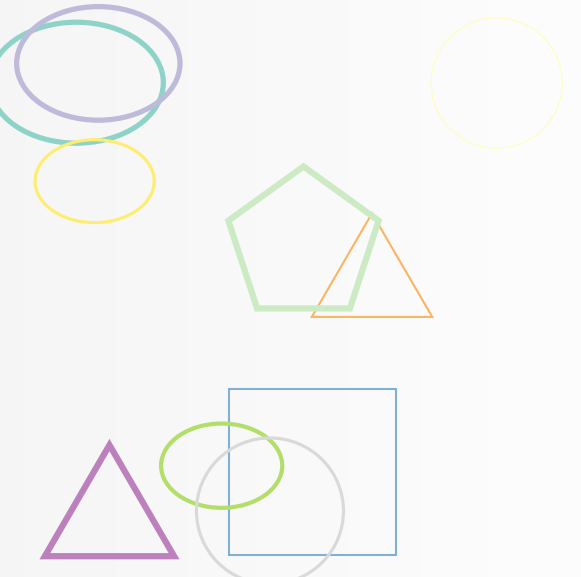[{"shape": "oval", "thickness": 2.5, "radius": 0.75, "center": [0.131, 0.856]}, {"shape": "circle", "thickness": 0.5, "radius": 0.56, "center": [0.854, 0.855]}, {"shape": "oval", "thickness": 2.5, "radius": 0.7, "center": [0.169, 0.889]}, {"shape": "square", "thickness": 1, "radius": 0.72, "center": [0.538, 0.182]}, {"shape": "triangle", "thickness": 1, "radius": 0.6, "center": [0.64, 0.51]}, {"shape": "oval", "thickness": 2, "radius": 0.52, "center": [0.381, 0.193]}, {"shape": "circle", "thickness": 1.5, "radius": 0.63, "center": [0.464, 0.114]}, {"shape": "triangle", "thickness": 3, "radius": 0.64, "center": [0.188, 0.1]}, {"shape": "pentagon", "thickness": 3, "radius": 0.68, "center": [0.522, 0.575]}, {"shape": "oval", "thickness": 1.5, "radius": 0.51, "center": [0.163, 0.685]}]